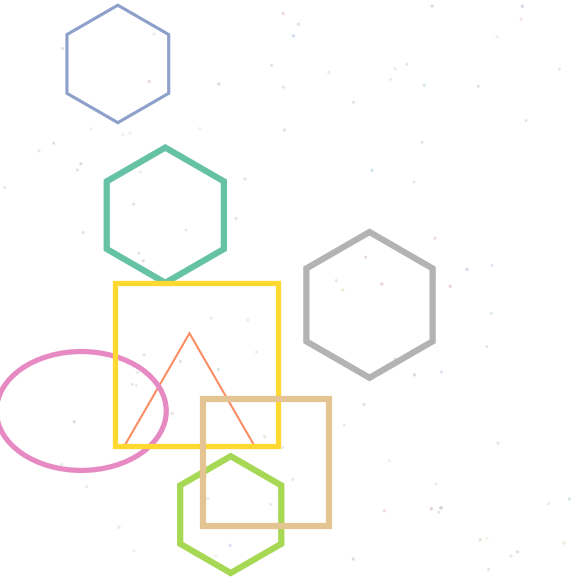[{"shape": "hexagon", "thickness": 3, "radius": 0.59, "center": [0.286, 0.627]}, {"shape": "triangle", "thickness": 1, "radius": 0.66, "center": [0.328, 0.29]}, {"shape": "hexagon", "thickness": 1.5, "radius": 0.51, "center": [0.204, 0.888]}, {"shape": "oval", "thickness": 2.5, "radius": 0.74, "center": [0.141, 0.288]}, {"shape": "hexagon", "thickness": 3, "radius": 0.51, "center": [0.4, 0.108]}, {"shape": "square", "thickness": 2.5, "radius": 0.7, "center": [0.34, 0.368]}, {"shape": "square", "thickness": 3, "radius": 0.55, "center": [0.461, 0.198]}, {"shape": "hexagon", "thickness": 3, "radius": 0.63, "center": [0.64, 0.471]}]